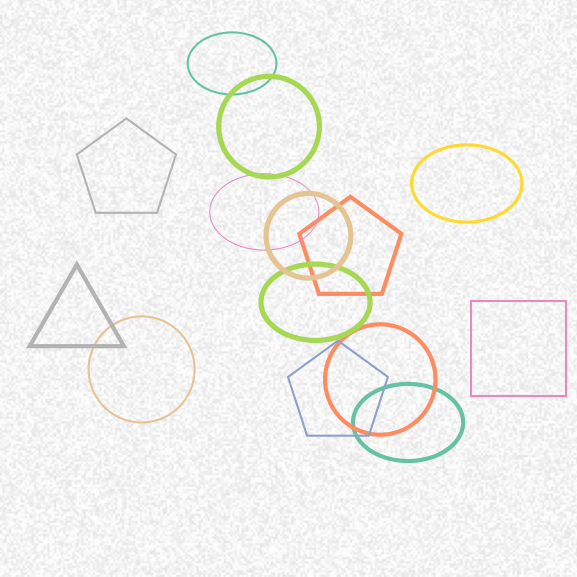[{"shape": "oval", "thickness": 1, "radius": 0.38, "center": [0.402, 0.889]}, {"shape": "oval", "thickness": 2, "radius": 0.48, "center": [0.707, 0.268]}, {"shape": "circle", "thickness": 2, "radius": 0.48, "center": [0.659, 0.342]}, {"shape": "pentagon", "thickness": 2, "radius": 0.46, "center": [0.607, 0.566]}, {"shape": "pentagon", "thickness": 1, "radius": 0.45, "center": [0.585, 0.318]}, {"shape": "square", "thickness": 1, "radius": 0.41, "center": [0.897, 0.395]}, {"shape": "oval", "thickness": 0.5, "radius": 0.47, "center": [0.458, 0.632]}, {"shape": "oval", "thickness": 2.5, "radius": 0.47, "center": [0.546, 0.476]}, {"shape": "circle", "thickness": 2.5, "radius": 0.44, "center": [0.466, 0.78]}, {"shape": "oval", "thickness": 1.5, "radius": 0.48, "center": [0.808, 0.681]}, {"shape": "circle", "thickness": 2.5, "radius": 0.37, "center": [0.534, 0.591]}, {"shape": "circle", "thickness": 1, "radius": 0.46, "center": [0.245, 0.359]}, {"shape": "triangle", "thickness": 2, "radius": 0.47, "center": [0.133, 0.447]}, {"shape": "pentagon", "thickness": 1, "radius": 0.45, "center": [0.219, 0.704]}]